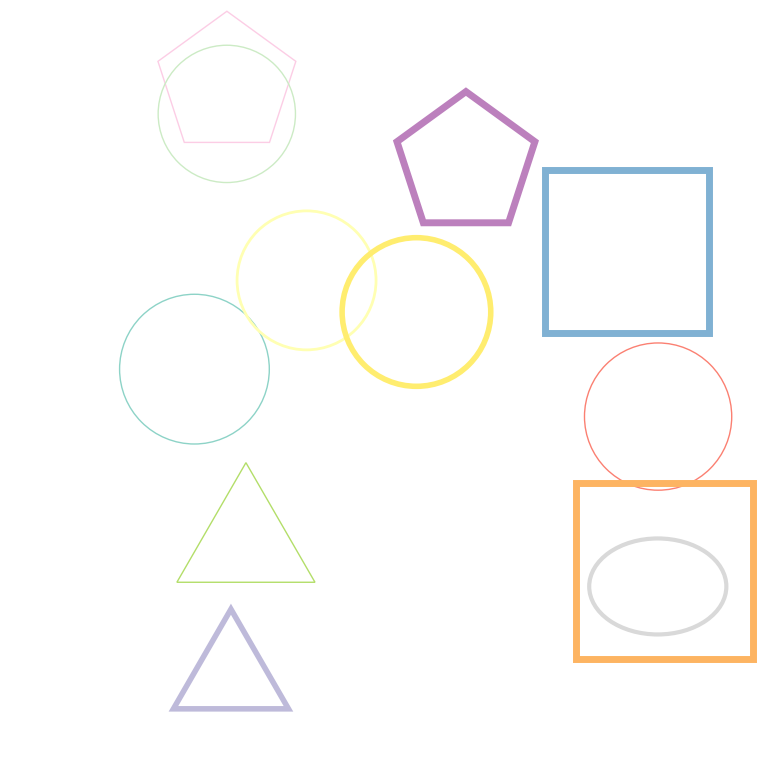[{"shape": "circle", "thickness": 0.5, "radius": 0.49, "center": [0.253, 0.521]}, {"shape": "circle", "thickness": 1, "radius": 0.45, "center": [0.398, 0.636]}, {"shape": "triangle", "thickness": 2, "radius": 0.43, "center": [0.3, 0.123]}, {"shape": "circle", "thickness": 0.5, "radius": 0.48, "center": [0.855, 0.459]}, {"shape": "square", "thickness": 2.5, "radius": 0.53, "center": [0.814, 0.673]}, {"shape": "square", "thickness": 2.5, "radius": 0.57, "center": [0.863, 0.258]}, {"shape": "triangle", "thickness": 0.5, "radius": 0.52, "center": [0.319, 0.296]}, {"shape": "pentagon", "thickness": 0.5, "radius": 0.47, "center": [0.295, 0.891]}, {"shape": "oval", "thickness": 1.5, "radius": 0.45, "center": [0.854, 0.238]}, {"shape": "pentagon", "thickness": 2.5, "radius": 0.47, "center": [0.605, 0.787]}, {"shape": "circle", "thickness": 0.5, "radius": 0.45, "center": [0.295, 0.852]}, {"shape": "circle", "thickness": 2, "radius": 0.48, "center": [0.541, 0.595]}]